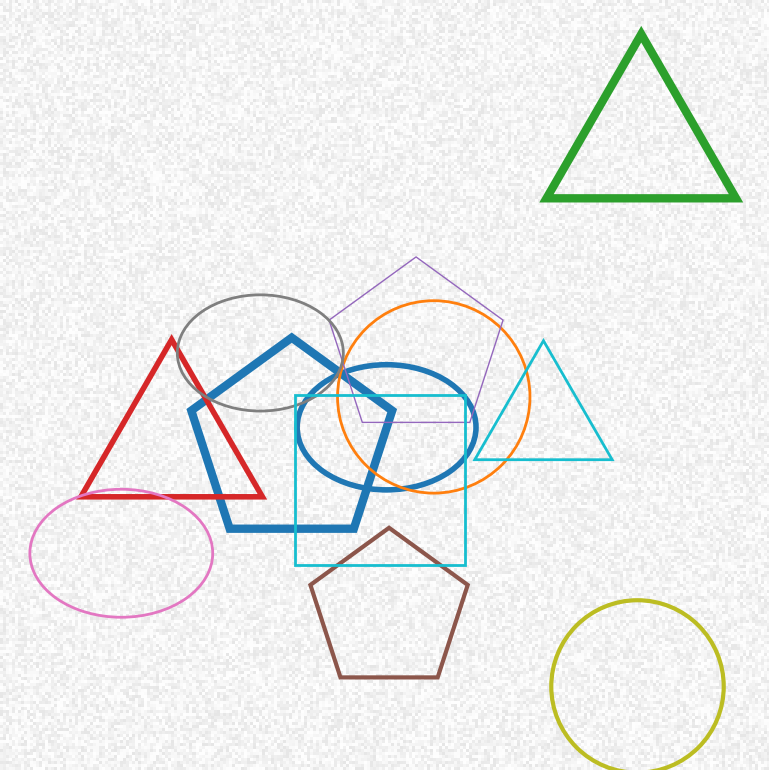[{"shape": "oval", "thickness": 2, "radius": 0.58, "center": [0.502, 0.445]}, {"shape": "pentagon", "thickness": 3, "radius": 0.69, "center": [0.379, 0.424]}, {"shape": "circle", "thickness": 1, "radius": 0.62, "center": [0.563, 0.485]}, {"shape": "triangle", "thickness": 3, "radius": 0.71, "center": [0.833, 0.813]}, {"shape": "triangle", "thickness": 2, "radius": 0.68, "center": [0.223, 0.423]}, {"shape": "pentagon", "thickness": 0.5, "radius": 0.59, "center": [0.54, 0.548]}, {"shape": "pentagon", "thickness": 1.5, "radius": 0.54, "center": [0.505, 0.207]}, {"shape": "oval", "thickness": 1, "radius": 0.59, "center": [0.158, 0.281]}, {"shape": "oval", "thickness": 1, "radius": 0.54, "center": [0.338, 0.542]}, {"shape": "circle", "thickness": 1.5, "radius": 0.56, "center": [0.828, 0.109]}, {"shape": "square", "thickness": 1, "radius": 0.55, "center": [0.494, 0.376]}, {"shape": "triangle", "thickness": 1, "radius": 0.52, "center": [0.706, 0.454]}]